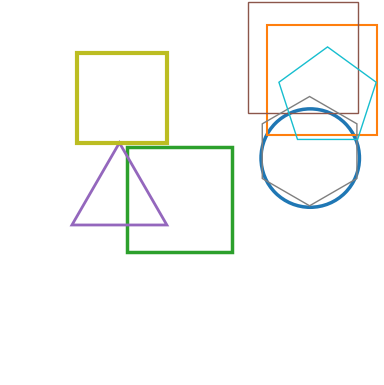[{"shape": "circle", "thickness": 2.5, "radius": 0.64, "center": [0.806, 0.589]}, {"shape": "square", "thickness": 1.5, "radius": 0.72, "center": [0.836, 0.792]}, {"shape": "square", "thickness": 2.5, "radius": 0.68, "center": [0.466, 0.482]}, {"shape": "triangle", "thickness": 2, "radius": 0.71, "center": [0.31, 0.487]}, {"shape": "square", "thickness": 1, "radius": 0.72, "center": [0.787, 0.85]}, {"shape": "hexagon", "thickness": 1, "radius": 0.71, "center": [0.804, 0.607]}, {"shape": "square", "thickness": 3, "radius": 0.58, "center": [0.316, 0.746]}, {"shape": "pentagon", "thickness": 1, "radius": 0.66, "center": [0.851, 0.745]}]